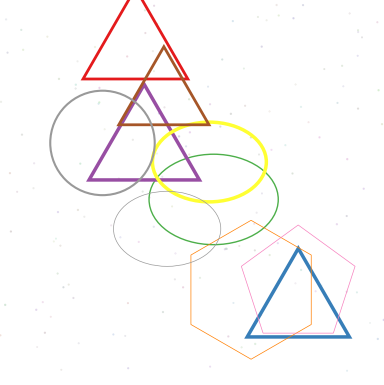[{"shape": "triangle", "thickness": 2, "radius": 0.79, "center": [0.352, 0.873]}, {"shape": "triangle", "thickness": 2.5, "radius": 0.77, "center": [0.775, 0.201]}, {"shape": "oval", "thickness": 1, "radius": 0.84, "center": [0.555, 0.482]}, {"shape": "triangle", "thickness": 2.5, "radius": 0.83, "center": [0.375, 0.615]}, {"shape": "hexagon", "thickness": 0.5, "radius": 0.9, "center": [0.652, 0.247]}, {"shape": "oval", "thickness": 2.5, "radius": 0.74, "center": [0.544, 0.579]}, {"shape": "triangle", "thickness": 2, "radius": 0.68, "center": [0.426, 0.743]}, {"shape": "pentagon", "thickness": 0.5, "radius": 0.78, "center": [0.775, 0.26]}, {"shape": "circle", "thickness": 1.5, "radius": 0.68, "center": [0.266, 0.629]}, {"shape": "oval", "thickness": 0.5, "radius": 0.7, "center": [0.434, 0.406]}]